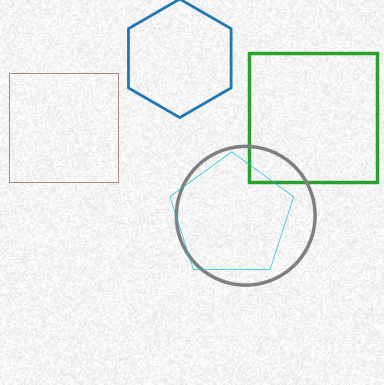[{"shape": "hexagon", "thickness": 2, "radius": 0.77, "center": [0.467, 0.849]}, {"shape": "square", "thickness": 2.5, "radius": 0.83, "center": [0.814, 0.695]}, {"shape": "square", "thickness": 0.5, "radius": 0.7, "center": [0.165, 0.668]}, {"shape": "circle", "thickness": 2.5, "radius": 0.9, "center": [0.638, 0.44]}, {"shape": "pentagon", "thickness": 0.5, "radius": 0.85, "center": [0.602, 0.437]}]